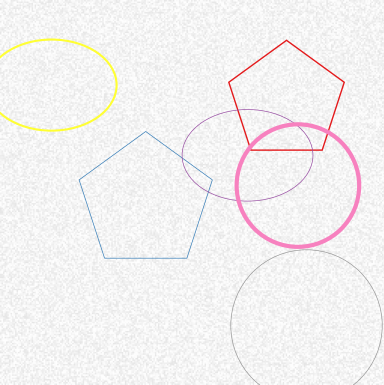[{"shape": "pentagon", "thickness": 1, "radius": 0.79, "center": [0.744, 0.738]}, {"shape": "pentagon", "thickness": 0.5, "radius": 0.91, "center": [0.379, 0.477]}, {"shape": "oval", "thickness": 0.5, "radius": 0.85, "center": [0.643, 0.597]}, {"shape": "oval", "thickness": 1.5, "radius": 0.85, "center": [0.134, 0.779]}, {"shape": "circle", "thickness": 3, "radius": 0.8, "center": [0.774, 0.518]}, {"shape": "circle", "thickness": 0.5, "radius": 0.98, "center": [0.796, 0.155]}]